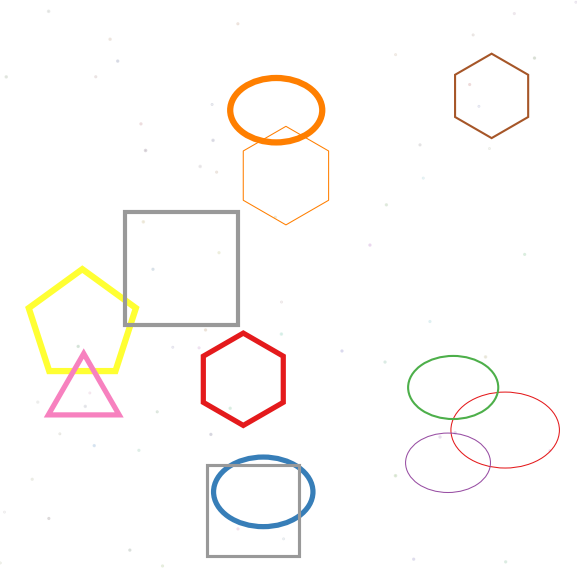[{"shape": "oval", "thickness": 0.5, "radius": 0.47, "center": [0.875, 0.254]}, {"shape": "hexagon", "thickness": 2.5, "radius": 0.4, "center": [0.421, 0.342]}, {"shape": "oval", "thickness": 2.5, "radius": 0.43, "center": [0.456, 0.147]}, {"shape": "oval", "thickness": 1, "radius": 0.39, "center": [0.785, 0.328]}, {"shape": "oval", "thickness": 0.5, "radius": 0.37, "center": [0.776, 0.198]}, {"shape": "hexagon", "thickness": 0.5, "radius": 0.43, "center": [0.495, 0.695]}, {"shape": "oval", "thickness": 3, "radius": 0.4, "center": [0.478, 0.808]}, {"shape": "pentagon", "thickness": 3, "radius": 0.49, "center": [0.143, 0.436]}, {"shape": "hexagon", "thickness": 1, "radius": 0.37, "center": [0.851, 0.833]}, {"shape": "triangle", "thickness": 2.5, "radius": 0.35, "center": [0.145, 0.316]}, {"shape": "square", "thickness": 1.5, "radius": 0.4, "center": [0.438, 0.115]}, {"shape": "square", "thickness": 2, "radius": 0.49, "center": [0.313, 0.534]}]